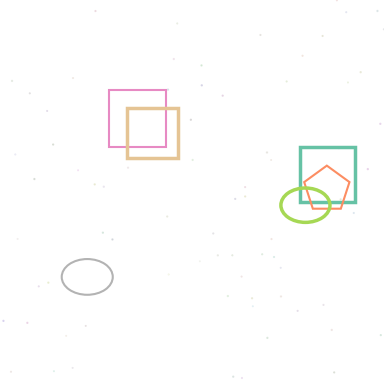[{"shape": "square", "thickness": 2.5, "radius": 0.36, "center": [0.851, 0.546]}, {"shape": "pentagon", "thickness": 1.5, "radius": 0.31, "center": [0.849, 0.508]}, {"shape": "square", "thickness": 1.5, "radius": 0.37, "center": [0.356, 0.693]}, {"shape": "oval", "thickness": 2.5, "radius": 0.32, "center": [0.793, 0.467]}, {"shape": "square", "thickness": 2.5, "radius": 0.33, "center": [0.396, 0.655]}, {"shape": "oval", "thickness": 1.5, "radius": 0.33, "center": [0.227, 0.281]}]